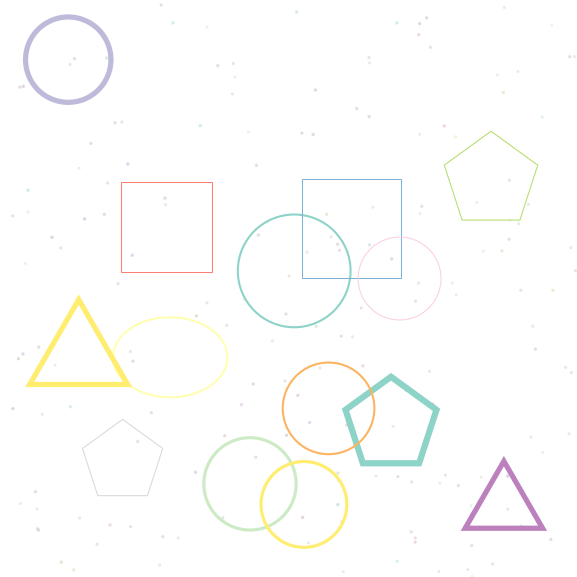[{"shape": "circle", "thickness": 1, "radius": 0.49, "center": [0.509, 0.53]}, {"shape": "pentagon", "thickness": 3, "radius": 0.41, "center": [0.677, 0.264]}, {"shape": "oval", "thickness": 1, "radius": 0.49, "center": [0.295, 0.38]}, {"shape": "circle", "thickness": 2.5, "radius": 0.37, "center": [0.118, 0.896]}, {"shape": "square", "thickness": 0.5, "radius": 0.39, "center": [0.289, 0.606]}, {"shape": "square", "thickness": 0.5, "radius": 0.43, "center": [0.609, 0.604]}, {"shape": "circle", "thickness": 1, "radius": 0.4, "center": [0.569, 0.292]}, {"shape": "pentagon", "thickness": 0.5, "radius": 0.43, "center": [0.85, 0.687]}, {"shape": "circle", "thickness": 0.5, "radius": 0.36, "center": [0.692, 0.517]}, {"shape": "pentagon", "thickness": 0.5, "radius": 0.37, "center": [0.212, 0.2]}, {"shape": "triangle", "thickness": 2.5, "radius": 0.39, "center": [0.873, 0.123]}, {"shape": "circle", "thickness": 1.5, "radius": 0.4, "center": [0.433, 0.161]}, {"shape": "circle", "thickness": 1.5, "radius": 0.37, "center": [0.526, 0.126]}, {"shape": "triangle", "thickness": 2.5, "radius": 0.49, "center": [0.136, 0.382]}]